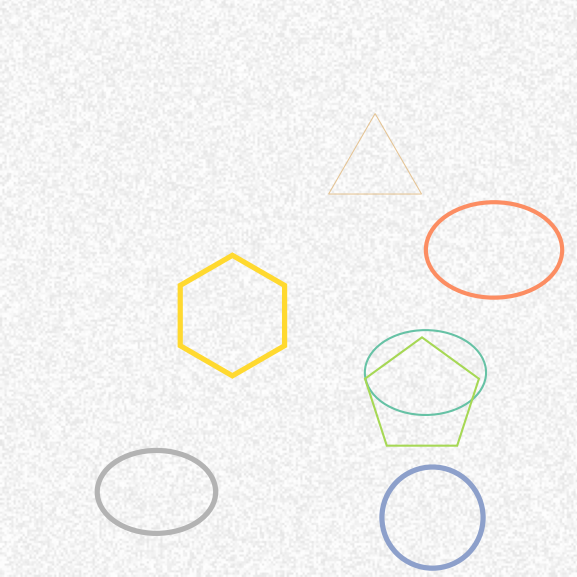[{"shape": "oval", "thickness": 1, "radius": 0.52, "center": [0.737, 0.354]}, {"shape": "oval", "thickness": 2, "radius": 0.59, "center": [0.855, 0.566]}, {"shape": "circle", "thickness": 2.5, "radius": 0.44, "center": [0.749, 0.103]}, {"shape": "pentagon", "thickness": 1, "radius": 0.52, "center": [0.731, 0.311]}, {"shape": "hexagon", "thickness": 2.5, "radius": 0.52, "center": [0.402, 0.453]}, {"shape": "triangle", "thickness": 0.5, "radius": 0.46, "center": [0.65, 0.71]}, {"shape": "oval", "thickness": 2.5, "radius": 0.51, "center": [0.271, 0.147]}]